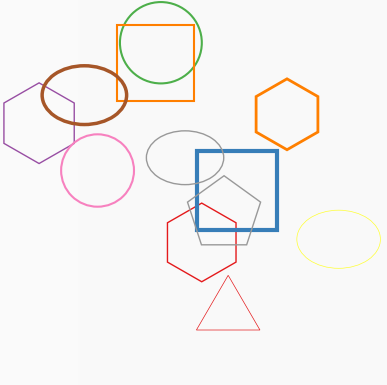[{"shape": "triangle", "thickness": 0.5, "radius": 0.47, "center": [0.589, 0.19]}, {"shape": "hexagon", "thickness": 1, "radius": 0.51, "center": [0.521, 0.37]}, {"shape": "square", "thickness": 3, "radius": 0.51, "center": [0.611, 0.504]}, {"shape": "circle", "thickness": 1.5, "radius": 0.53, "center": [0.415, 0.889]}, {"shape": "hexagon", "thickness": 1, "radius": 0.52, "center": [0.101, 0.68]}, {"shape": "square", "thickness": 1.5, "radius": 0.5, "center": [0.402, 0.837]}, {"shape": "hexagon", "thickness": 2, "radius": 0.46, "center": [0.741, 0.703]}, {"shape": "oval", "thickness": 0.5, "radius": 0.54, "center": [0.874, 0.379]}, {"shape": "oval", "thickness": 2.5, "radius": 0.55, "center": [0.218, 0.753]}, {"shape": "circle", "thickness": 1.5, "radius": 0.47, "center": [0.252, 0.557]}, {"shape": "pentagon", "thickness": 1, "radius": 0.5, "center": [0.578, 0.444]}, {"shape": "oval", "thickness": 1, "radius": 0.5, "center": [0.478, 0.59]}]